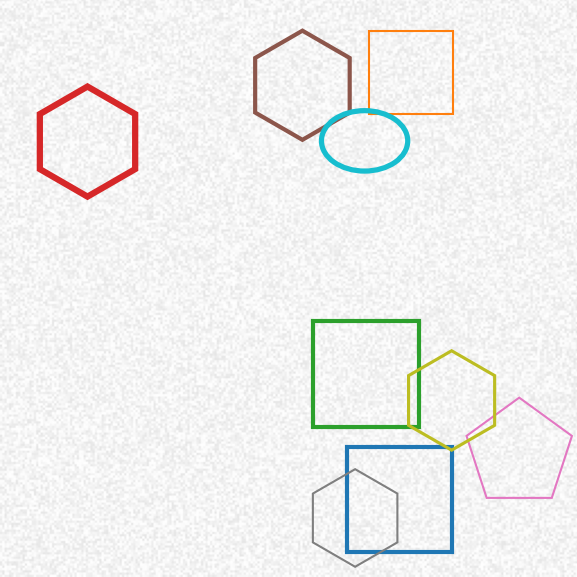[{"shape": "square", "thickness": 2, "radius": 0.45, "center": [0.692, 0.134]}, {"shape": "square", "thickness": 1, "radius": 0.36, "center": [0.712, 0.874]}, {"shape": "square", "thickness": 2, "radius": 0.46, "center": [0.634, 0.352]}, {"shape": "hexagon", "thickness": 3, "radius": 0.48, "center": [0.152, 0.754]}, {"shape": "hexagon", "thickness": 2, "radius": 0.47, "center": [0.524, 0.852]}, {"shape": "pentagon", "thickness": 1, "radius": 0.48, "center": [0.899, 0.215]}, {"shape": "hexagon", "thickness": 1, "radius": 0.42, "center": [0.615, 0.102]}, {"shape": "hexagon", "thickness": 1.5, "radius": 0.43, "center": [0.782, 0.306]}, {"shape": "oval", "thickness": 2.5, "radius": 0.37, "center": [0.631, 0.755]}]